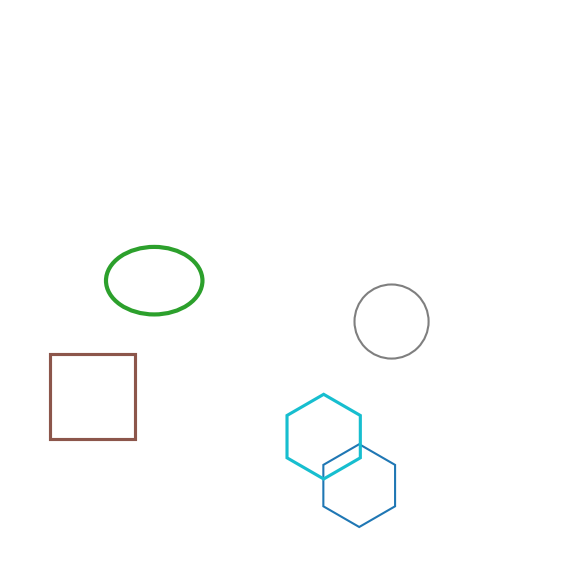[{"shape": "hexagon", "thickness": 1, "radius": 0.36, "center": [0.622, 0.158]}, {"shape": "oval", "thickness": 2, "radius": 0.42, "center": [0.267, 0.513]}, {"shape": "square", "thickness": 1.5, "radius": 0.37, "center": [0.16, 0.313]}, {"shape": "circle", "thickness": 1, "radius": 0.32, "center": [0.678, 0.442]}, {"shape": "hexagon", "thickness": 1.5, "radius": 0.37, "center": [0.56, 0.243]}]